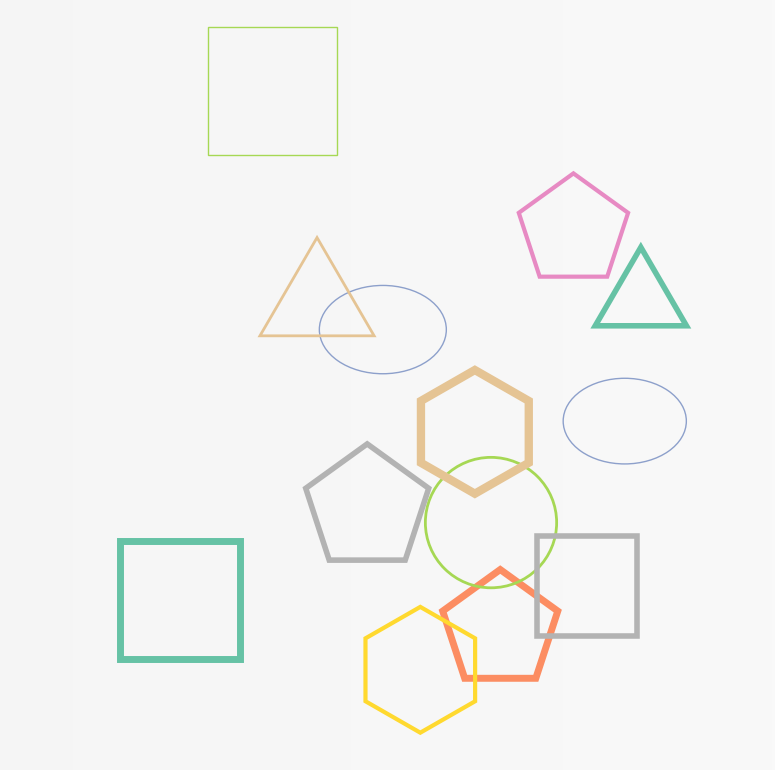[{"shape": "square", "thickness": 2.5, "radius": 0.39, "center": [0.232, 0.221]}, {"shape": "triangle", "thickness": 2, "radius": 0.34, "center": [0.827, 0.611]}, {"shape": "pentagon", "thickness": 2.5, "radius": 0.39, "center": [0.645, 0.182]}, {"shape": "oval", "thickness": 0.5, "radius": 0.4, "center": [0.806, 0.453]}, {"shape": "oval", "thickness": 0.5, "radius": 0.41, "center": [0.494, 0.572]}, {"shape": "pentagon", "thickness": 1.5, "radius": 0.37, "center": [0.74, 0.701]}, {"shape": "square", "thickness": 0.5, "radius": 0.42, "center": [0.351, 0.882]}, {"shape": "circle", "thickness": 1, "radius": 0.42, "center": [0.634, 0.321]}, {"shape": "hexagon", "thickness": 1.5, "radius": 0.41, "center": [0.542, 0.13]}, {"shape": "triangle", "thickness": 1, "radius": 0.43, "center": [0.409, 0.606]}, {"shape": "hexagon", "thickness": 3, "radius": 0.4, "center": [0.613, 0.439]}, {"shape": "pentagon", "thickness": 2, "radius": 0.42, "center": [0.474, 0.34]}, {"shape": "square", "thickness": 2, "radius": 0.32, "center": [0.758, 0.239]}]